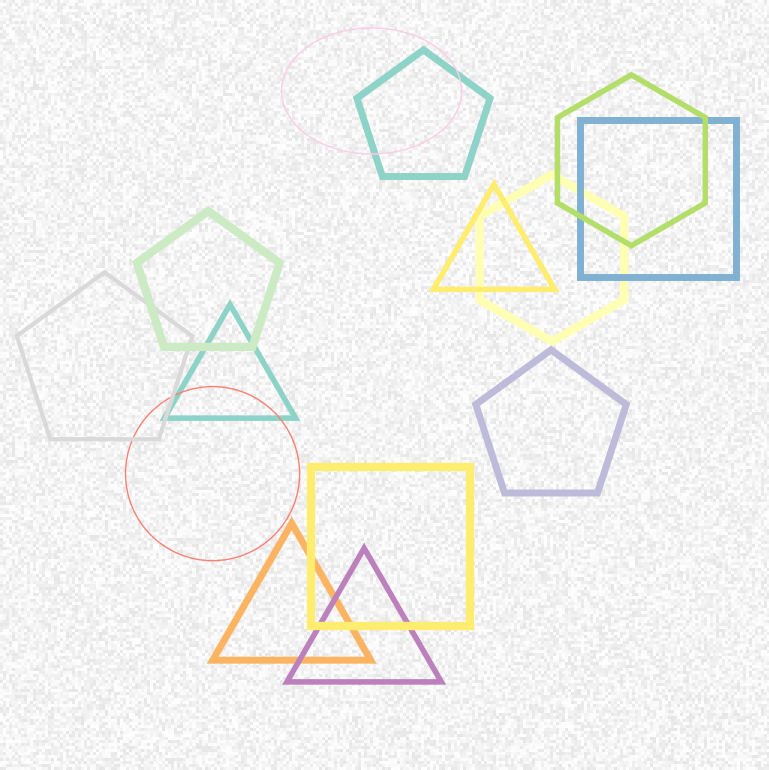[{"shape": "triangle", "thickness": 2, "radius": 0.49, "center": [0.299, 0.506]}, {"shape": "pentagon", "thickness": 2.5, "radius": 0.45, "center": [0.55, 0.844]}, {"shape": "hexagon", "thickness": 3, "radius": 0.54, "center": [0.717, 0.665]}, {"shape": "pentagon", "thickness": 2.5, "radius": 0.51, "center": [0.716, 0.443]}, {"shape": "circle", "thickness": 0.5, "radius": 0.57, "center": [0.276, 0.385]}, {"shape": "square", "thickness": 2.5, "radius": 0.51, "center": [0.855, 0.742]}, {"shape": "triangle", "thickness": 2.5, "radius": 0.59, "center": [0.379, 0.202]}, {"shape": "hexagon", "thickness": 2, "radius": 0.55, "center": [0.82, 0.792]}, {"shape": "oval", "thickness": 0.5, "radius": 0.58, "center": [0.483, 0.882]}, {"shape": "pentagon", "thickness": 1.5, "radius": 0.6, "center": [0.136, 0.527]}, {"shape": "triangle", "thickness": 2, "radius": 0.58, "center": [0.473, 0.172]}, {"shape": "pentagon", "thickness": 3, "radius": 0.49, "center": [0.27, 0.628]}, {"shape": "triangle", "thickness": 2, "radius": 0.45, "center": [0.642, 0.67]}, {"shape": "square", "thickness": 3, "radius": 0.52, "center": [0.507, 0.291]}]